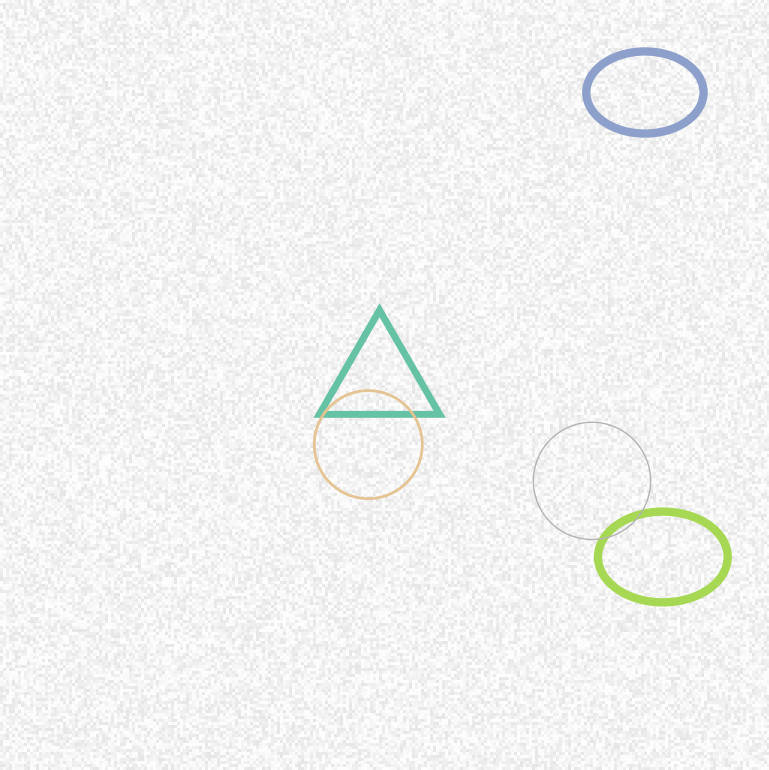[{"shape": "triangle", "thickness": 2.5, "radius": 0.45, "center": [0.493, 0.507]}, {"shape": "oval", "thickness": 3, "radius": 0.38, "center": [0.838, 0.88]}, {"shape": "oval", "thickness": 3, "radius": 0.42, "center": [0.861, 0.277]}, {"shape": "circle", "thickness": 1, "radius": 0.35, "center": [0.478, 0.423]}, {"shape": "circle", "thickness": 0.5, "radius": 0.38, "center": [0.769, 0.375]}]